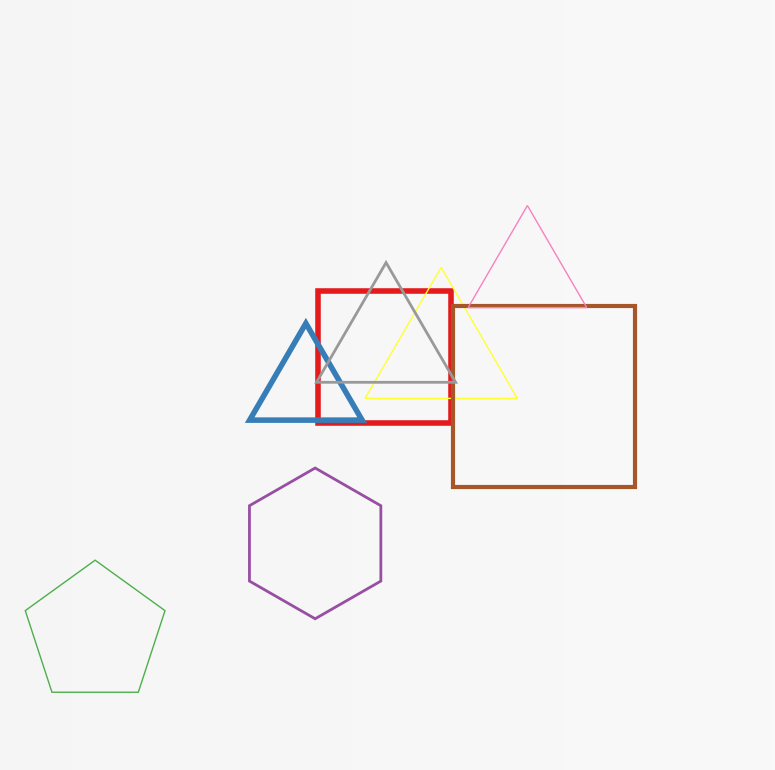[{"shape": "square", "thickness": 2, "radius": 0.43, "center": [0.496, 0.536]}, {"shape": "triangle", "thickness": 2, "radius": 0.42, "center": [0.395, 0.496]}, {"shape": "pentagon", "thickness": 0.5, "radius": 0.47, "center": [0.123, 0.178]}, {"shape": "hexagon", "thickness": 1, "radius": 0.49, "center": [0.407, 0.294]}, {"shape": "triangle", "thickness": 0.5, "radius": 0.57, "center": [0.569, 0.539]}, {"shape": "square", "thickness": 1.5, "radius": 0.59, "center": [0.702, 0.485]}, {"shape": "triangle", "thickness": 0.5, "radius": 0.44, "center": [0.681, 0.645]}, {"shape": "triangle", "thickness": 1, "radius": 0.52, "center": [0.498, 0.555]}]